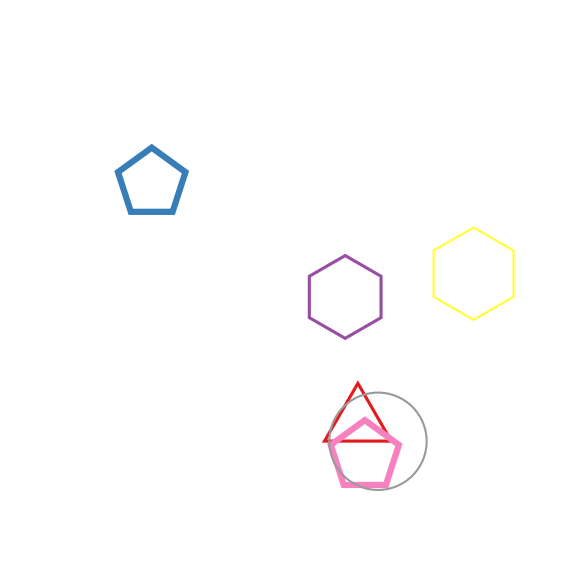[{"shape": "triangle", "thickness": 1.5, "radius": 0.33, "center": [0.62, 0.269]}, {"shape": "pentagon", "thickness": 3, "radius": 0.31, "center": [0.263, 0.682]}, {"shape": "hexagon", "thickness": 1.5, "radius": 0.36, "center": [0.598, 0.485]}, {"shape": "hexagon", "thickness": 1, "radius": 0.4, "center": [0.82, 0.525]}, {"shape": "pentagon", "thickness": 3, "radius": 0.31, "center": [0.632, 0.21]}, {"shape": "circle", "thickness": 1, "radius": 0.42, "center": [0.654, 0.235]}]